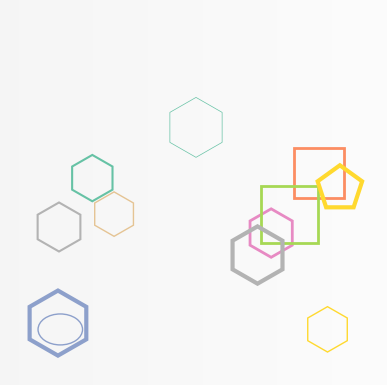[{"shape": "hexagon", "thickness": 0.5, "radius": 0.39, "center": [0.506, 0.669]}, {"shape": "hexagon", "thickness": 1.5, "radius": 0.3, "center": [0.238, 0.537]}, {"shape": "square", "thickness": 2, "radius": 0.32, "center": [0.823, 0.55]}, {"shape": "oval", "thickness": 1, "radius": 0.29, "center": [0.156, 0.144]}, {"shape": "hexagon", "thickness": 3, "radius": 0.42, "center": [0.15, 0.161]}, {"shape": "hexagon", "thickness": 2, "radius": 0.31, "center": [0.7, 0.395]}, {"shape": "square", "thickness": 2, "radius": 0.37, "center": [0.748, 0.443]}, {"shape": "hexagon", "thickness": 1, "radius": 0.29, "center": [0.845, 0.145]}, {"shape": "pentagon", "thickness": 3, "radius": 0.3, "center": [0.877, 0.51]}, {"shape": "hexagon", "thickness": 1, "radius": 0.29, "center": [0.294, 0.444]}, {"shape": "hexagon", "thickness": 1.5, "radius": 0.32, "center": [0.152, 0.41]}, {"shape": "hexagon", "thickness": 3, "radius": 0.37, "center": [0.665, 0.338]}]